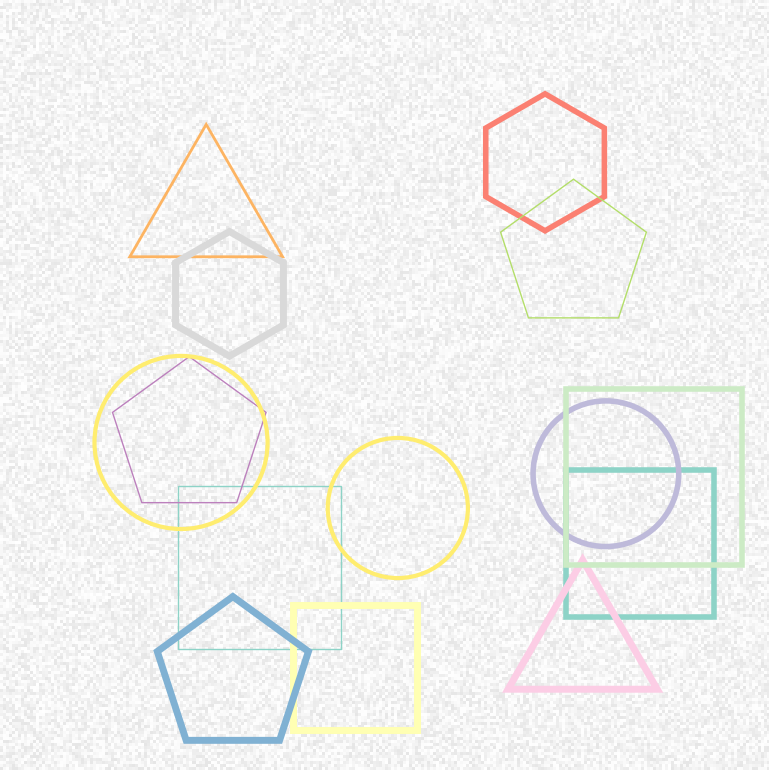[{"shape": "square", "thickness": 2, "radius": 0.48, "center": [0.831, 0.294]}, {"shape": "square", "thickness": 0.5, "radius": 0.53, "center": [0.337, 0.263]}, {"shape": "square", "thickness": 2.5, "radius": 0.41, "center": [0.461, 0.133]}, {"shape": "circle", "thickness": 2, "radius": 0.47, "center": [0.787, 0.385]}, {"shape": "hexagon", "thickness": 2, "radius": 0.44, "center": [0.708, 0.789]}, {"shape": "pentagon", "thickness": 2.5, "radius": 0.52, "center": [0.302, 0.122]}, {"shape": "triangle", "thickness": 1, "radius": 0.57, "center": [0.268, 0.724]}, {"shape": "pentagon", "thickness": 0.5, "radius": 0.5, "center": [0.745, 0.668]}, {"shape": "triangle", "thickness": 2.5, "radius": 0.56, "center": [0.757, 0.161]}, {"shape": "hexagon", "thickness": 2.5, "radius": 0.4, "center": [0.298, 0.618]}, {"shape": "pentagon", "thickness": 0.5, "radius": 0.52, "center": [0.246, 0.432]}, {"shape": "square", "thickness": 2, "radius": 0.57, "center": [0.85, 0.38]}, {"shape": "circle", "thickness": 1.5, "radius": 0.56, "center": [0.235, 0.425]}, {"shape": "circle", "thickness": 1.5, "radius": 0.45, "center": [0.517, 0.34]}]